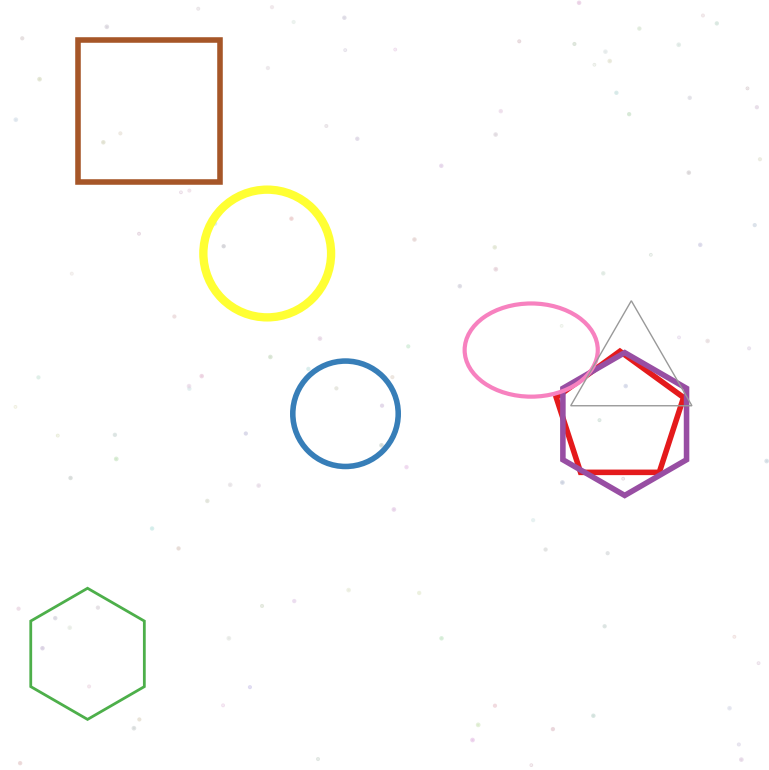[{"shape": "pentagon", "thickness": 2, "radius": 0.43, "center": [0.805, 0.457]}, {"shape": "circle", "thickness": 2, "radius": 0.34, "center": [0.449, 0.463]}, {"shape": "hexagon", "thickness": 1, "radius": 0.43, "center": [0.114, 0.151]}, {"shape": "hexagon", "thickness": 2, "radius": 0.46, "center": [0.811, 0.449]}, {"shape": "circle", "thickness": 3, "radius": 0.41, "center": [0.347, 0.671]}, {"shape": "square", "thickness": 2, "radius": 0.46, "center": [0.194, 0.856]}, {"shape": "oval", "thickness": 1.5, "radius": 0.43, "center": [0.69, 0.545]}, {"shape": "triangle", "thickness": 0.5, "radius": 0.45, "center": [0.82, 0.519]}]